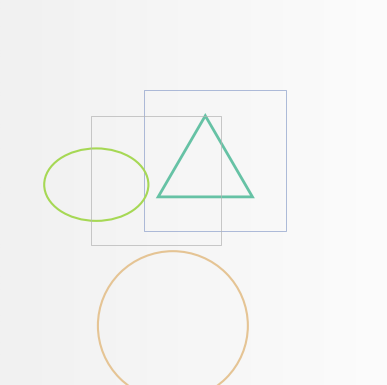[{"shape": "triangle", "thickness": 2, "radius": 0.7, "center": [0.53, 0.559]}, {"shape": "square", "thickness": 0.5, "radius": 0.92, "center": [0.555, 0.583]}, {"shape": "oval", "thickness": 1.5, "radius": 0.67, "center": [0.249, 0.52]}, {"shape": "circle", "thickness": 1.5, "radius": 0.97, "center": [0.446, 0.154]}, {"shape": "square", "thickness": 0.5, "radius": 0.84, "center": [0.402, 0.531]}]